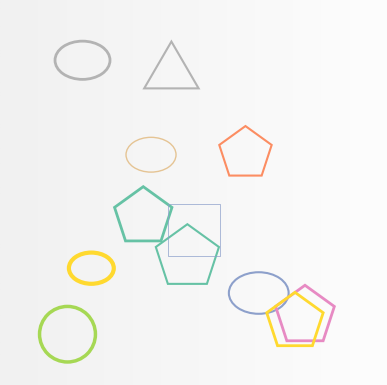[{"shape": "pentagon", "thickness": 2, "radius": 0.39, "center": [0.37, 0.437]}, {"shape": "pentagon", "thickness": 1.5, "radius": 0.43, "center": [0.484, 0.332]}, {"shape": "pentagon", "thickness": 1.5, "radius": 0.36, "center": [0.633, 0.601]}, {"shape": "square", "thickness": 0.5, "radius": 0.34, "center": [0.501, 0.403]}, {"shape": "oval", "thickness": 1.5, "radius": 0.39, "center": [0.668, 0.239]}, {"shape": "pentagon", "thickness": 2, "radius": 0.4, "center": [0.787, 0.179]}, {"shape": "circle", "thickness": 2.5, "radius": 0.36, "center": [0.174, 0.132]}, {"shape": "oval", "thickness": 3, "radius": 0.29, "center": [0.236, 0.303]}, {"shape": "pentagon", "thickness": 2, "radius": 0.38, "center": [0.761, 0.164]}, {"shape": "oval", "thickness": 1, "radius": 0.32, "center": [0.39, 0.598]}, {"shape": "oval", "thickness": 2, "radius": 0.35, "center": [0.213, 0.843]}, {"shape": "triangle", "thickness": 1.5, "radius": 0.41, "center": [0.442, 0.811]}]